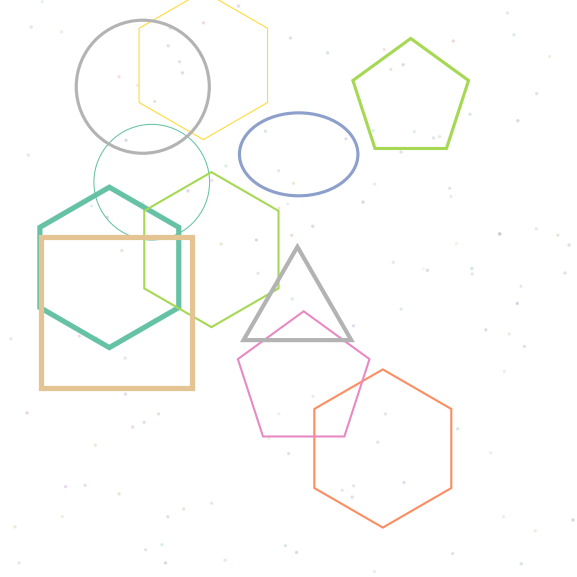[{"shape": "hexagon", "thickness": 2.5, "radius": 0.69, "center": [0.189, 0.536]}, {"shape": "circle", "thickness": 0.5, "radius": 0.5, "center": [0.263, 0.684]}, {"shape": "hexagon", "thickness": 1, "radius": 0.68, "center": [0.663, 0.223]}, {"shape": "oval", "thickness": 1.5, "radius": 0.51, "center": [0.517, 0.732]}, {"shape": "pentagon", "thickness": 1, "radius": 0.6, "center": [0.526, 0.34]}, {"shape": "hexagon", "thickness": 1, "radius": 0.67, "center": [0.366, 0.567]}, {"shape": "pentagon", "thickness": 1.5, "radius": 0.53, "center": [0.711, 0.827]}, {"shape": "hexagon", "thickness": 0.5, "radius": 0.64, "center": [0.352, 0.886]}, {"shape": "square", "thickness": 2.5, "radius": 0.65, "center": [0.202, 0.457]}, {"shape": "triangle", "thickness": 2, "radius": 0.54, "center": [0.515, 0.464]}, {"shape": "circle", "thickness": 1.5, "radius": 0.58, "center": [0.247, 0.849]}]